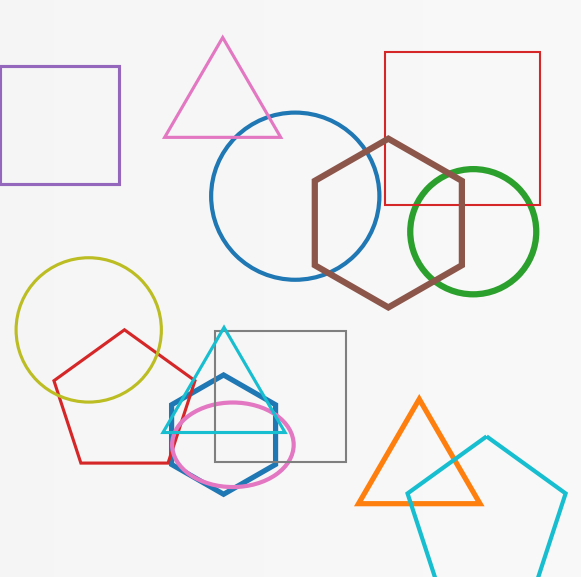[{"shape": "hexagon", "thickness": 2.5, "radius": 0.52, "center": [0.385, 0.247]}, {"shape": "circle", "thickness": 2, "radius": 0.72, "center": [0.508, 0.659]}, {"shape": "triangle", "thickness": 2.5, "radius": 0.6, "center": [0.721, 0.187]}, {"shape": "circle", "thickness": 3, "radius": 0.54, "center": [0.814, 0.598]}, {"shape": "pentagon", "thickness": 1.5, "radius": 0.64, "center": [0.214, 0.3]}, {"shape": "square", "thickness": 1, "radius": 0.66, "center": [0.796, 0.776]}, {"shape": "square", "thickness": 1.5, "radius": 0.51, "center": [0.102, 0.783]}, {"shape": "hexagon", "thickness": 3, "radius": 0.73, "center": [0.668, 0.613]}, {"shape": "triangle", "thickness": 1.5, "radius": 0.58, "center": [0.383, 0.819]}, {"shape": "oval", "thickness": 2, "radius": 0.52, "center": [0.401, 0.229]}, {"shape": "square", "thickness": 1, "radius": 0.57, "center": [0.483, 0.313]}, {"shape": "circle", "thickness": 1.5, "radius": 0.62, "center": [0.153, 0.428]}, {"shape": "triangle", "thickness": 1.5, "radius": 0.61, "center": [0.385, 0.311]}, {"shape": "pentagon", "thickness": 2, "radius": 0.71, "center": [0.837, 0.1]}]